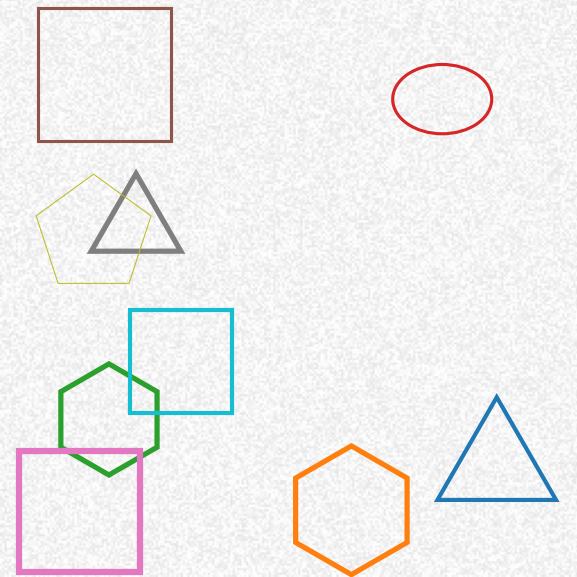[{"shape": "triangle", "thickness": 2, "radius": 0.59, "center": [0.86, 0.193]}, {"shape": "hexagon", "thickness": 2.5, "radius": 0.56, "center": [0.608, 0.116]}, {"shape": "hexagon", "thickness": 2.5, "radius": 0.48, "center": [0.189, 0.273]}, {"shape": "oval", "thickness": 1.5, "radius": 0.43, "center": [0.766, 0.827]}, {"shape": "square", "thickness": 1.5, "radius": 0.58, "center": [0.181, 0.87]}, {"shape": "square", "thickness": 3, "radius": 0.53, "center": [0.138, 0.113]}, {"shape": "triangle", "thickness": 2.5, "radius": 0.45, "center": [0.236, 0.609]}, {"shape": "pentagon", "thickness": 0.5, "radius": 0.52, "center": [0.162, 0.593]}, {"shape": "square", "thickness": 2, "radius": 0.44, "center": [0.314, 0.374]}]